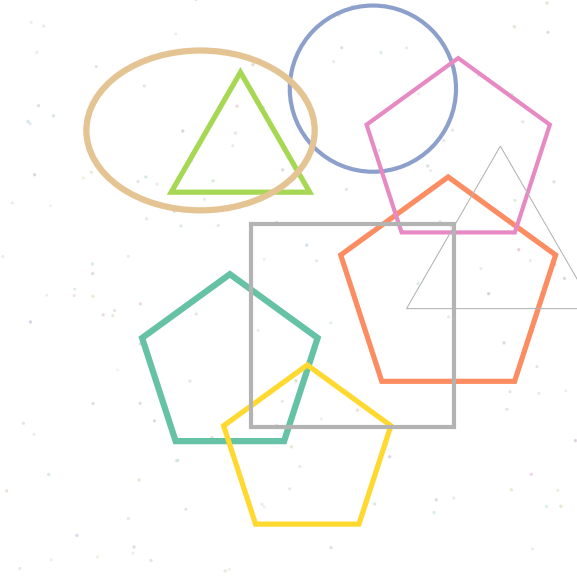[{"shape": "pentagon", "thickness": 3, "radius": 0.8, "center": [0.398, 0.365]}, {"shape": "pentagon", "thickness": 2.5, "radius": 0.98, "center": [0.776, 0.497]}, {"shape": "circle", "thickness": 2, "radius": 0.72, "center": [0.646, 0.846]}, {"shape": "pentagon", "thickness": 2, "radius": 0.83, "center": [0.793, 0.732]}, {"shape": "triangle", "thickness": 2.5, "radius": 0.69, "center": [0.416, 0.736]}, {"shape": "pentagon", "thickness": 2.5, "radius": 0.76, "center": [0.532, 0.215]}, {"shape": "oval", "thickness": 3, "radius": 0.99, "center": [0.347, 0.773]}, {"shape": "square", "thickness": 2, "radius": 0.88, "center": [0.611, 0.436]}, {"shape": "triangle", "thickness": 0.5, "radius": 0.94, "center": [0.866, 0.559]}]